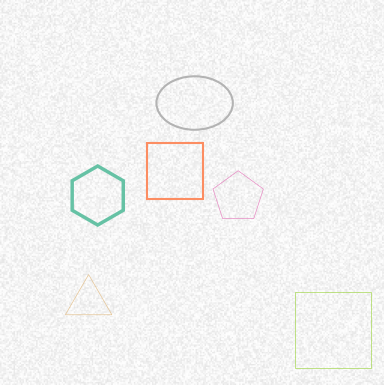[{"shape": "hexagon", "thickness": 2.5, "radius": 0.38, "center": [0.254, 0.492]}, {"shape": "square", "thickness": 1.5, "radius": 0.37, "center": [0.455, 0.556]}, {"shape": "pentagon", "thickness": 0.5, "radius": 0.34, "center": [0.619, 0.488]}, {"shape": "square", "thickness": 0.5, "radius": 0.49, "center": [0.864, 0.143]}, {"shape": "triangle", "thickness": 0.5, "radius": 0.35, "center": [0.23, 0.217]}, {"shape": "oval", "thickness": 1.5, "radius": 0.5, "center": [0.506, 0.732]}]